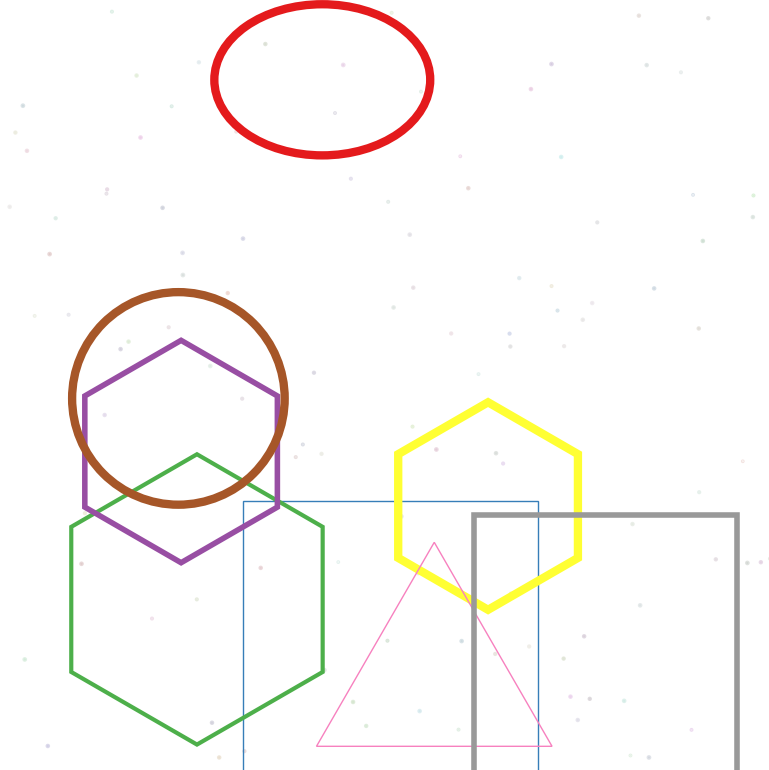[{"shape": "oval", "thickness": 3, "radius": 0.7, "center": [0.419, 0.896]}, {"shape": "square", "thickness": 0.5, "radius": 0.96, "center": [0.507, 0.158]}, {"shape": "hexagon", "thickness": 1.5, "radius": 0.94, "center": [0.256, 0.222]}, {"shape": "hexagon", "thickness": 2, "radius": 0.72, "center": [0.235, 0.414]}, {"shape": "hexagon", "thickness": 3, "radius": 0.67, "center": [0.634, 0.343]}, {"shape": "circle", "thickness": 3, "radius": 0.69, "center": [0.232, 0.483]}, {"shape": "triangle", "thickness": 0.5, "radius": 0.88, "center": [0.564, 0.119]}, {"shape": "square", "thickness": 2, "radius": 0.85, "center": [0.787, 0.161]}]